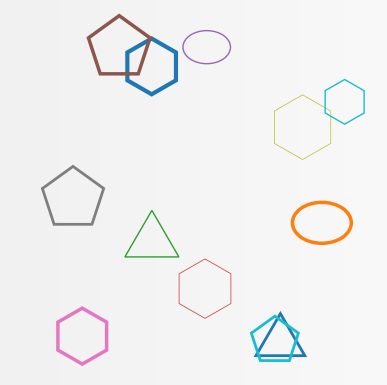[{"shape": "triangle", "thickness": 2, "radius": 0.36, "center": [0.724, 0.113]}, {"shape": "hexagon", "thickness": 3, "radius": 0.36, "center": [0.391, 0.828]}, {"shape": "oval", "thickness": 2.5, "radius": 0.38, "center": [0.831, 0.421]}, {"shape": "triangle", "thickness": 1, "radius": 0.4, "center": [0.392, 0.373]}, {"shape": "hexagon", "thickness": 0.5, "radius": 0.39, "center": [0.529, 0.25]}, {"shape": "oval", "thickness": 1, "radius": 0.31, "center": [0.533, 0.878]}, {"shape": "pentagon", "thickness": 2.5, "radius": 0.42, "center": [0.308, 0.876]}, {"shape": "hexagon", "thickness": 2.5, "radius": 0.36, "center": [0.212, 0.127]}, {"shape": "pentagon", "thickness": 2, "radius": 0.42, "center": [0.188, 0.485]}, {"shape": "hexagon", "thickness": 0.5, "radius": 0.42, "center": [0.781, 0.67]}, {"shape": "hexagon", "thickness": 1, "radius": 0.29, "center": [0.889, 0.735]}, {"shape": "pentagon", "thickness": 2, "radius": 0.32, "center": [0.709, 0.115]}]